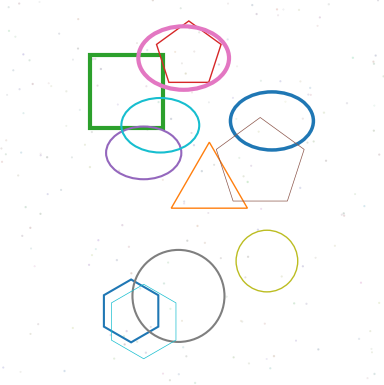[{"shape": "hexagon", "thickness": 1.5, "radius": 0.41, "center": [0.341, 0.192]}, {"shape": "oval", "thickness": 2.5, "radius": 0.54, "center": [0.706, 0.686]}, {"shape": "triangle", "thickness": 1, "radius": 0.57, "center": [0.544, 0.516]}, {"shape": "square", "thickness": 3, "radius": 0.47, "center": [0.328, 0.762]}, {"shape": "pentagon", "thickness": 1, "radius": 0.44, "center": [0.49, 0.857]}, {"shape": "oval", "thickness": 1.5, "radius": 0.49, "center": [0.373, 0.603]}, {"shape": "pentagon", "thickness": 0.5, "radius": 0.6, "center": [0.676, 0.575]}, {"shape": "oval", "thickness": 3, "radius": 0.59, "center": [0.477, 0.849]}, {"shape": "circle", "thickness": 1.5, "radius": 0.6, "center": [0.464, 0.231]}, {"shape": "circle", "thickness": 1, "radius": 0.4, "center": [0.693, 0.322]}, {"shape": "oval", "thickness": 1.5, "radius": 0.51, "center": [0.416, 0.675]}, {"shape": "hexagon", "thickness": 0.5, "radius": 0.48, "center": [0.373, 0.165]}]